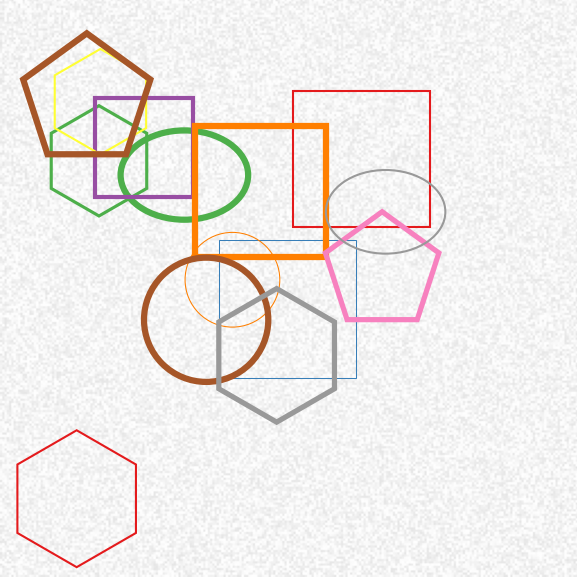[{"shape": "hexagon", "thickness": 1, "radius": 0.59, "center": [0.133, 0.136]}, {"shape": "square", "thickness": 1, "radius": 0.59, "center": [0.626, 0.724]}, {"shape": "square", "thickness": 0.5, "radius": 0.6, "center": [0.498, 0.464]}, {"shape": "oval", "thickness": 3, "radius": 0.55, "center": [0.319, 0.696]}, {"shape": "hexagon", "thickness": 1.5, "radius": 0.48, "center": [0.171, 0.721]}, {"shape": "square", "thickness": 2, "radius": 0.43, "center": [0.249, 0.744]}, {"shape": "square", "thickness": 3, "radius": 0.57, "center": [0.451, 0.668]}, {"shape": "circle", "thickness": 0.5, "radius": 0.41, "center": [0.402, 0.515]}, {"shape": "hexagon", "thickness": 1, "radius": 0.46, "center": [0.174, 0.823]}, {"shape": "circle", "thickness": 3, "radius": 0.54, "center": [0.357, 0.445]}, {"shape": "pentagon", "thickness": 3, "radius": 0.58, "center": [0.15, 0.826]}, {"shape": "pentagon", "thickness": 2.5, "radius": 0.52, "center": [0.662, 0.529]}, {"shape": "oval", "thickness": 1, "radius": 0.52, "center": [0.668, 0.632]}, {"shape": "hexagon", "thickness": 2.5, "radius": 0.58, "center": [0.479, 0.384]}]